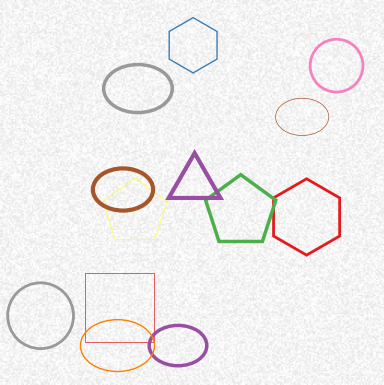[{"shape": "square", "thickness": 0.5, "radius": 0.45, "center": [0.311, 0.201]}, {"shape": "hexagon", "thickness": 2, "radius": 0.5, "center": [0.796, 0.436]}, {"shape": "hexagon", "thickness": 1, "radius": 0.36, "center": [0.502, 0.882]}, {"shape": "pentagon", "thickness": 2.5, "radius": 0.48, "center": [0.625, 0.45]}, {"shape": "oval", "thickness": 2.5, "radius": 0.37, "center": [0.462, 0.102]}, {"shape": "triangle", "thickness": 3, "radius": 0.39, "center": [0.505, 0.525]}, {"shape": "oval", "thickness": 1, "radius": 0.48, "center": [0.305, 0.102]}, {"shape": "pentagon", "thickness": 0.5, "radius": 0.44, "center": [0.351, 0.449]}, {"shape": "oval", "thickness": 3, "radius": 0.39, "center": [0.319, 0.508]}, {"shape": "oval", "thickness": 0.5, "radius": 0.35, "center": [0.785, 0.696]}, {"shape": "circle", "thickness": 2, "radius": 0.34, "center": [0.874, 0.829]}, {"shape": "oval", "thickness": 2.5, "radius": 0.45, "center": [0.358, 0.77]}, {"shape": "circle", "thickness": 2, "radius": 0.43, "center": [0.105, 0.18]}]